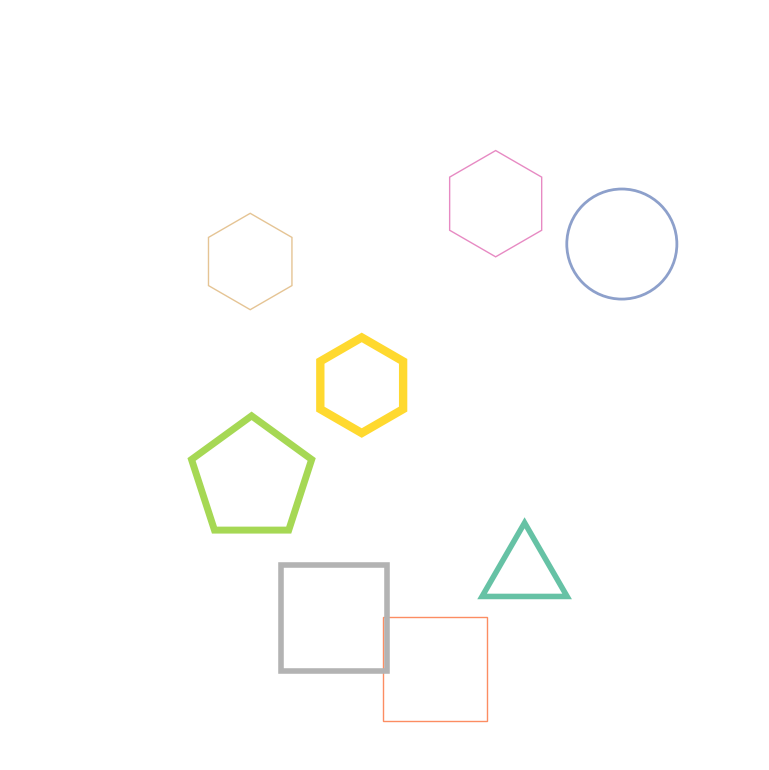[{"shape": "triangle", "thickness": 2, "radius": 0.32, "center": [0.681, 0.257]}, {"shape": "square", "thickness": 0.5, "radius": 0.34, "center": [0.565, 0.131]}, {"shape": "circle", "thickness": 1, "radius": 0.36, "center": [0.808, 0.683]}, {"shape": "hexagon", "thickness": 0.5, "radius": 0.35, "center": [0.644, 0.735]}, {"shape": "pentagon", "thickness": 2.5, "radius": 0.41, "center": [0.327, 0.378]}, {"shape": "hexagon", "thickness": 3, "radius": 0.31, "center": [0.47, 0.5]}, {"shape": "hexagon", "thickness": 0.5, "radius": 0.31, "center": [0.325, 0.66]}, {"shape": "square", "thickness": 2, "radius": 0.34, "center": [0.433, 0.197]}]